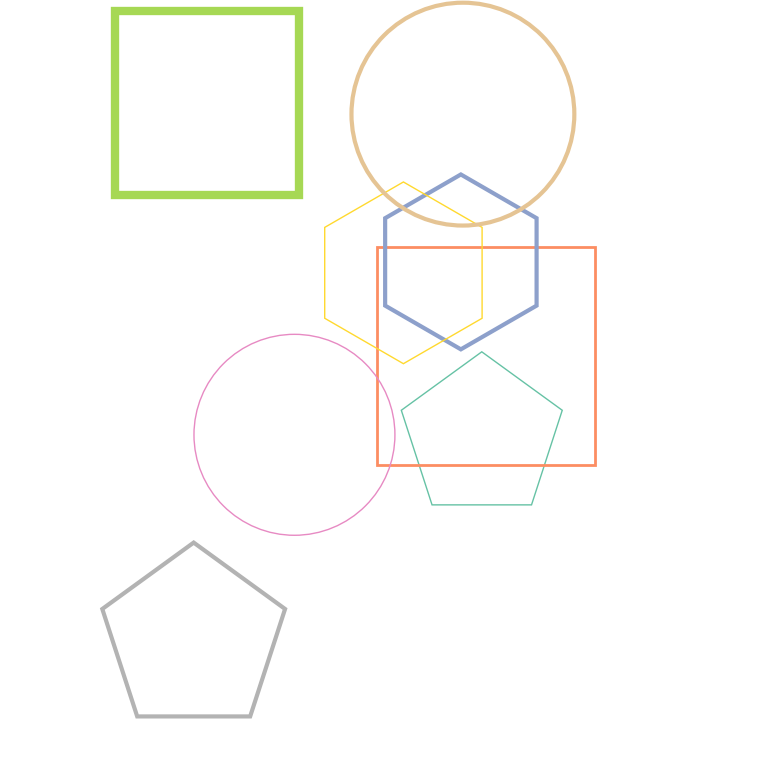[{"shape": "pentagon", "thickness": 0.5, "radius": 0.55, "center": [0.626, 0.433]}, {"shape": "square", "thickness": 1, "radius": 0.71, "center": [0.631, 0.538]}, {"shape": "hexagon", "thickness": 1.5, "radius": 0.57, "center": [0.599, 0.66]}, {"shape": "circle", "thickness": 0.5, "radius": 0.65, "center": [0.382, 0.435]}, {"shape": "square", "thickness": 3, "radius": 0.6, "center": [0.269, 0.867]}, {"shape": "hexagon", "thickness": 0.5, "radius": 0.59, "center": [0.524, 0.646]}, {"shape": "circle", "thickness": 1.5, "radius": 0.72, "center": [0.601, 0.852]}, {"shape": "pentagon", "thickness": 1.5, "radius": 0.62, "center": [0.252, 0.171]}]